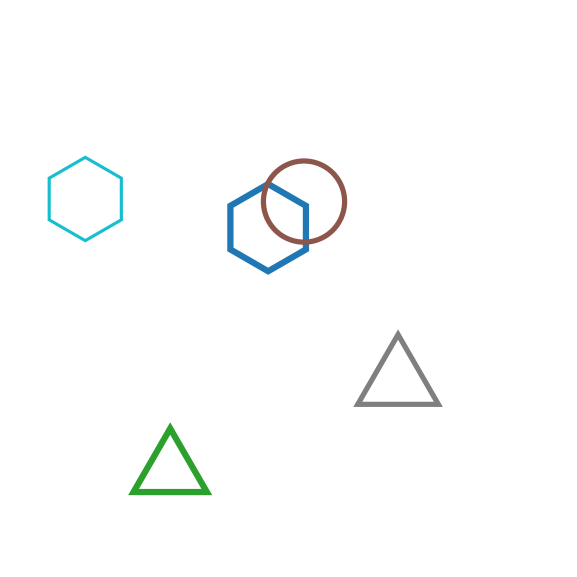[{"shape": "hexagon", "thickness": 3, "radius": 0.38, "center": [0.464, 0.605]}, {"shape": "triangle", "thickness": 3, "radius": 0.37, "center": [0.295, 0.184]}, {"shape": "circle", "thickness": 2.5, "radius": 0.35, "center": [0.526, 0.65]}, {"shape": "triangle", "thickness": 2.5, "radius": 0.4, "center": [0.689, 0.339]}, {"shape": "hexagon", "thickness": 1.5, "radius": 0.36, "center": [0.148, 0.655]}]